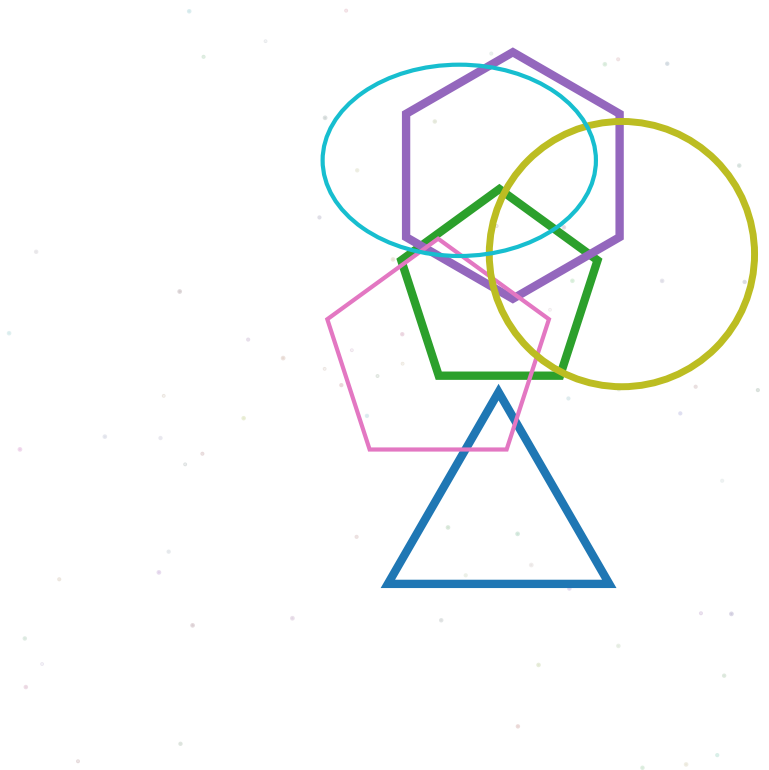[{"shape": "triangle", "thickness": 3, "radius": 0.83, "center": [0.647, 0.325]}, {"shape": "pentagon", "thickness": 3, "radius": 0.67, "center": [0.649, 0.621]}, {"shape": "hexagon", "thickness": 3, "radius": 0.8, "center": [0.666, 0.772]}, {"shape": "pentagon", "thickness": 1.5, "radius": 0.76, "center": [0.569, 0.539]}, {"shape": "circle", "thickness": 2.5, "radius": 0.86, "center": [0.808, 0.67]}, {"shape": "oval", "thickness": 1.5, "radius": 0.89, "center": [0.596, 0.792]}]